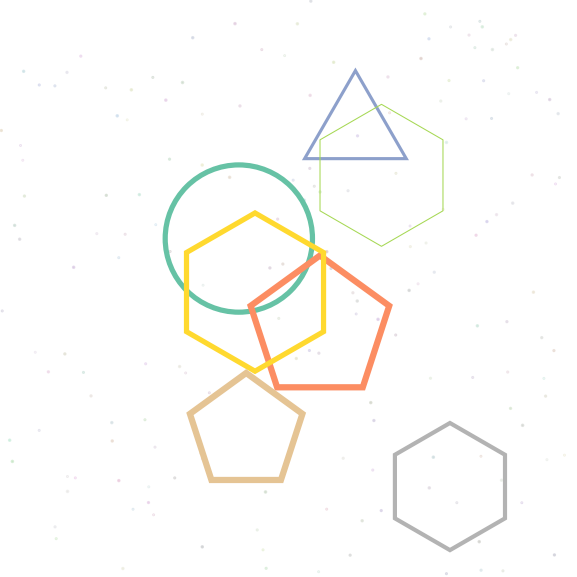[{"shape": "circle", "thickness": 2.5, "radius": 0.64, "center": [0.414, 0.586]}, {"shape": "pentagon", "thickness": 3, "radius": 0.63, "center": [0.554, 0.431]}, {"shape": "triangle", "thickness": 1.5, "radius": 0.51, "center": [0.615, 0.775]}, {"shape": "hexagon", "thickness": 0.5, "radius": 0.61, "center": [0.661, 0.696]}, {"shape": "hexagon", "thickness": 2.5, "radius": 0.69, "center": [0.442, 0.493]}, {"shape": "pentagon", "thickness": 3, "radius": 0.51, "center": [0.426, 0.251]}, {"shape": "hexagon", "thickness": 2, "radius": 0.55, "center": [0.779, 0.157]}]